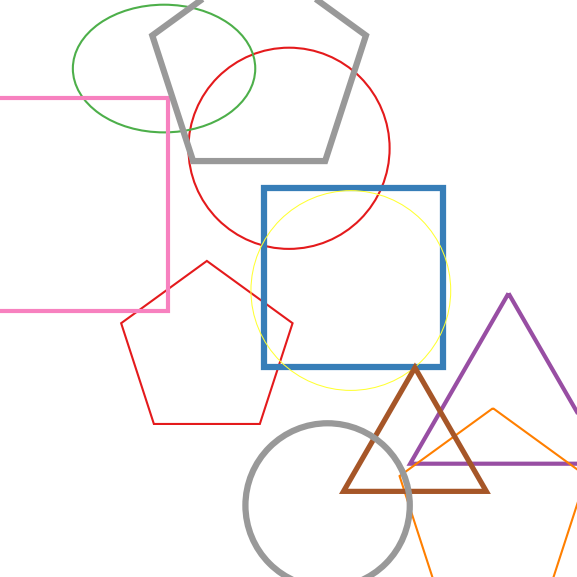[{"shape": "circle", "thickness": 1, "radius": 0.87, "center": [0.5, 0.742]}, {"shape": "pentagon", "thickness": 1, "radius": 0.78, "center": [0.358, 0.391]}, {"shape": "square", "thickness": 3, "radius": 0.78, "center": [0.611, 0.519]}, {"shape": "oval", "thickness": 1, "radius": 0.79, "center": [0.284, 0.88]}, {"shape": "triangle", "thickness": 2, "radius": 0.98, "center": [0.881, 0.295]}, {"shape": "pentagon", "thickness": 1, "radius": 0.85, "center": [0.854, 0.122]}, {"shape": "circle", "thickness": 0.5, "radius": 0.86, "center": [0.607, 0.496]}, {"shape": "triangle", "thickness": 2.5, "radius": 0.71, "center": [0.718, 0.22]}, {"shape": "square", "thickness": 2, "radius": 0.92, "center": [0.107, 0.645]}, {"shape": "pentagon", "thickness": 3, "radius": 0.97, "center": [0.449, 0.878]}, {"shape": "circle", "thickness": 3, "radius": 0.71, "center": [0.567, 0.124]}]